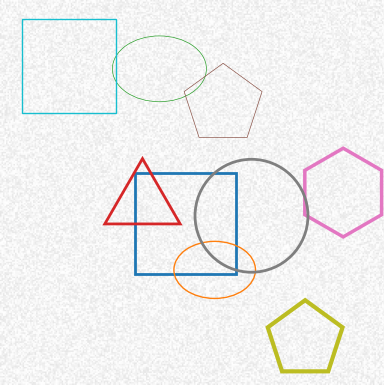[{"shape": "square", "thickness": 2, "radius": 0.66, "center": [0.482, 0.42]}, {"shape": "oval", "thickness": 1, "radius": 0.53, "center": [0.558, 0.299]}, {"shape": "oval", "thickness": 0.5, "radius": 0.61, "center": [0.414, 0.821]}, {"shape": "triangle", "thickness": 2, "radius": 0.57, "center": [0.37, 0.475]}, {"shape": "pentagon", "thickness": 0.5, "radius": 0.53, "center": [0.58, 0.729]}, {"shape": "hexagon", "thickness": 2.5, "radius": 0.58, "center": [0.891, 0.5]}, {"shape": "circle", "thickness": 2, "radius": 0.73, "center": [0.653, 0.44]}, {"shape": "pentagon", "thickness": 3, "radius": 0.51, "center": [0.793, 0.118]}, {"shape": "square", "thickness": 1, "radius": 0.61, "center": [0.178, 0.83]}]